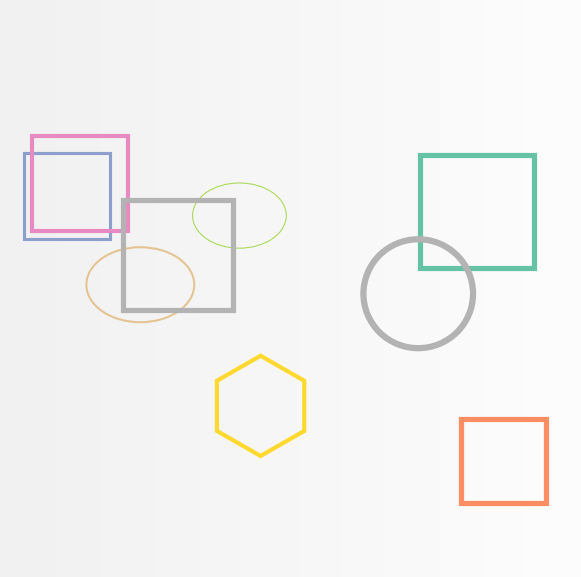[{"shape": "square", "thickness": 2.5, "radius": 0.49, "center": [0.821, 0.633]}, {"shape": "square", "thickness": 2.5, "radius": 0.37, "center": [0.867, 0.201]}, {"shape": "square", "thickness": 1.5, "radius": 0.37, "center": [0.115, 0.66]}, {"shape": "square", "thickness": 2, "radius": 0.41, "center": [0.138, 0.681]}, {"shape": "oval", "thickness": 0.5, "radius": 0.4, "center": [0.412, 0.626]}, {"shape": "hexagon", "thickness": 2, "radius": 0.43, "center": [0.448, 0.296]}, {"shape": "oval", "thickness": 1, "radius": 0.46, "center": [0.241, 0.506]}, {"shape": "square", "thickness": 2.5, "radius": 0.47, "center": [0.306, 0.558]}, {"shape": "circle", "thickness": 3, "radius": 0.47, "center": [0.72, 0.491]}]